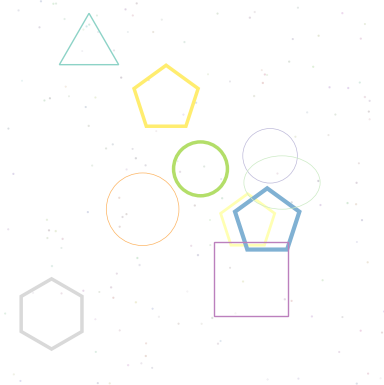[{"shape": "triangle", "thickness": 1, "radius": 0.44, "center": [0.231, 0.876]}, {"shape": "pentagon", "thickness": 2, "radius": 0.37, "center": [0.643, 0.423]}, {"shape": "circle", "thickness": 0.5, "radius": 0.35, "center": [0.701, 0.595]}, {"shape": "pentagon", "thickness": 3, "radius": 0.44, "center": [0.694, 0.423]}, {"shape": "circle", "thickness": 0.5, "radius": 0.47, "center": [0.37, 0.456]}, {"shape": "circle", "thickness": 2.5, "radius": 0.35, "center": [0.521, 0.561]}, {"shape": "hexagon", "thickness": 2.5, "radius": 0.46, "center": [0.134, 0.185]}, {"shape": "square", "thickness": 1, "radius": 0.48, "center": [0.653, 0.276]}, {"shape": "oval", "thickness": 0.5, "radius": 0.5, "center": [0.733, 0.526]}, {"shape": "pentagon", "thickness": 2.5, "radius": 0.44, "center": [0.431, 0.743]}]